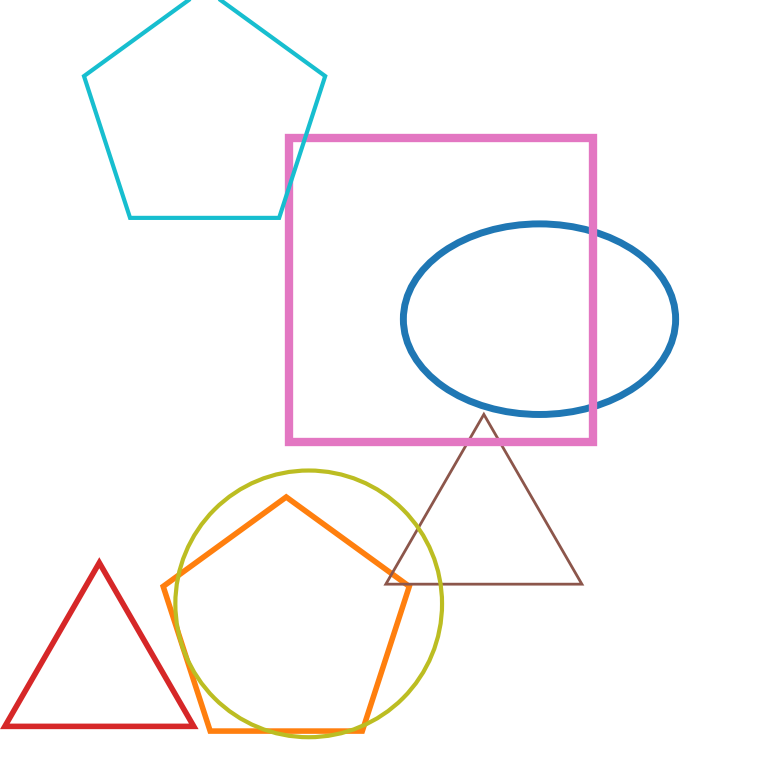[{"shape": "oval", "thickness": 2.5, "radius": 0.88, "center": [0.701, 0.585]}, {"shape": "pentagon", "thickness": 2, "radius": 0.84, "center": [0.372, 0.186]}, {"shape": "triangle", "thickness": 2, "radius": 0.71, "center": [0.129, 0.127]}, {"shape": "triangle", "thickness": 1, "radius": 0.73, "center": [0.628, 0.315]}, {"shape": "square", "thickness": 3, "radius": 0.98, "center": [0.573, 0.623]}, {"shape": "circle", "thickness": 1.5, "radius": 0.87, "center": [0.401, 0.216]}, {"shape": "pentagon", "thickness": 1.5, "radius": 0.82, "center": [0.266, 0.85]}]